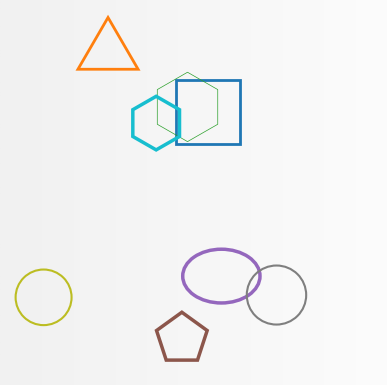[{"shape": "square", "thickness": 2, "radius": 0.41, "center": [0.537, 0.709]}, {"shape": "triangle", "thickness": 2, "radius": 0.45, "center": [0.279, 0.865]}, {"shape": "hexagon", "thickness": 0.5, "radius": 0.45, "center": [0.484, 0.722]}, {"shape": "oval", "thickness": 2.5, "radius": 0.5, "center": [0.571, 0.283]}, {"shape": "pentagon", "thickness": 2.5, "radius": 0.34, "center": [0.469, 0.12]}, {"shape": "circle", "thickness": 1.5, "radius": 0.38, "center": [0.714, 0.234]}, {"shape": "circle", "thickness": 1.5, "radius": 0.36, "center": [0.112, 0.228]}, {"shape": "hexagon", "thickness": 2.5, "radius": 0.35, "center": [0.403, 0.68]}]